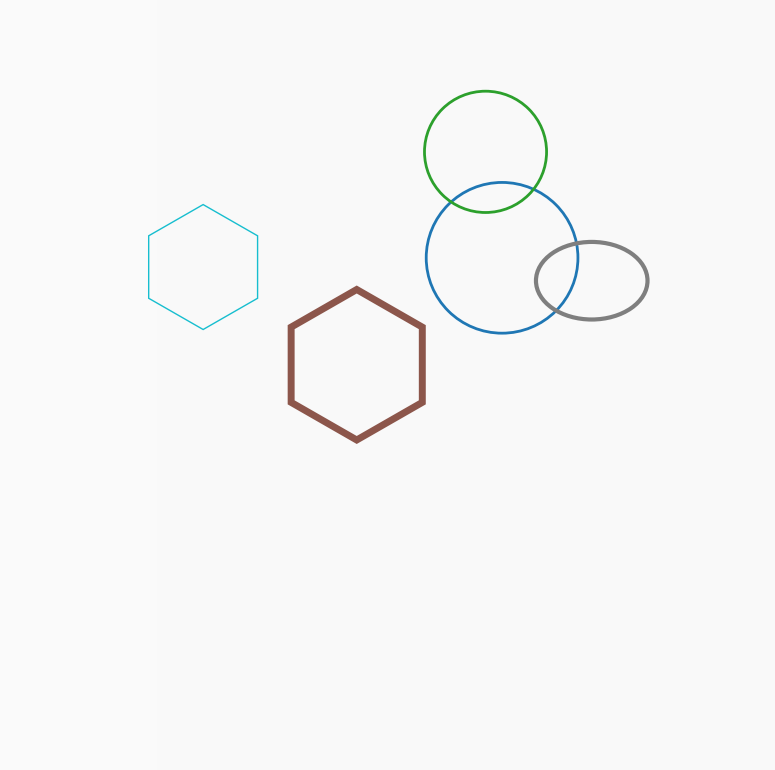[{"shape": "circle", "thickness": 1, "radius": 0.49, "center": [0.648, 0.665]}, {"shape": "circle", "thickness": 1, "radius": 0.39, "center": [0.626, 0.803]}, {"shape": "hexagon", "thickness": 2.5, "radius": 0.49, "center": [0.46, 0.526]}, {"shape": "oval", "thickness": 1.5, "radius": 0.36, "center": [0.764, 0.635]}, {"shape": "hexagon", "thickness": 0.5, "radius": 0.41, "center": [0.262, 0.653]}]